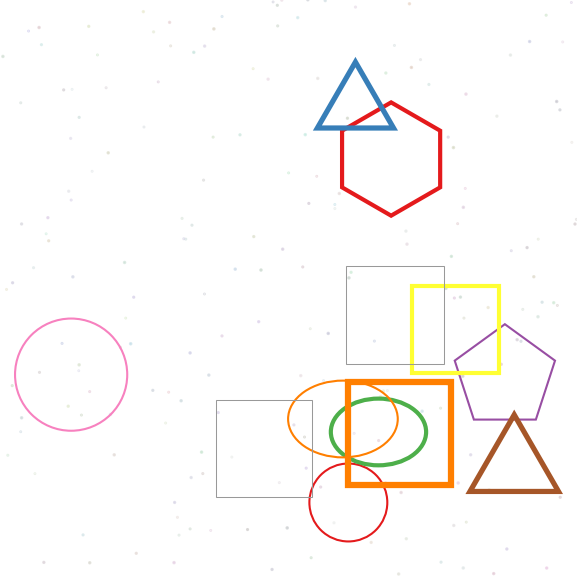[{"shape": "hexagon", "thickness": 2, "radius": 0.49, "center": [0.677, 0.724]}, {"shape": "circle", "thickness": 1, "radius": 0.34, "center": [0.603, 0.129]}, {"shape": "triangle", "thickness": 2.5, "radius": 0.38, "center": [0.615, 0.816]}, {"shape": "oval", "thickness": 2, "radius": 0.41, "center": [0.655, 0.251]}, {"shape": "pentagon", "thickness": 1, "radius": 0.46, "center": [0.874, 0.346]}, {"shape": "square", "thickness": 3, "radius": 0.45, "center": [0.692, 0.248]}, {"shape": "oval", "thickness": 1, "radius": 0.47, "center": [0.594, 0.274]}, {"shape": "square", "thickness": 2, "radius": 0.38, "center": [0.788, 0.428]}, {"shape": "triangle", "thickness": 2.5, "radius": 0.44, "center": [0.89, 0.192]}, {"shape": "circle", "thickness": 1, "radius": 0.49, "center": [0.123, 0.35]}, {"shape": "square", "thickness": 0.5, "radius": 0.42, "center": [0.684, 0.454]}, {"shape": "square", "thickness": 0.5, "radius": 0.42, "center": [0.457, 0.222]}]